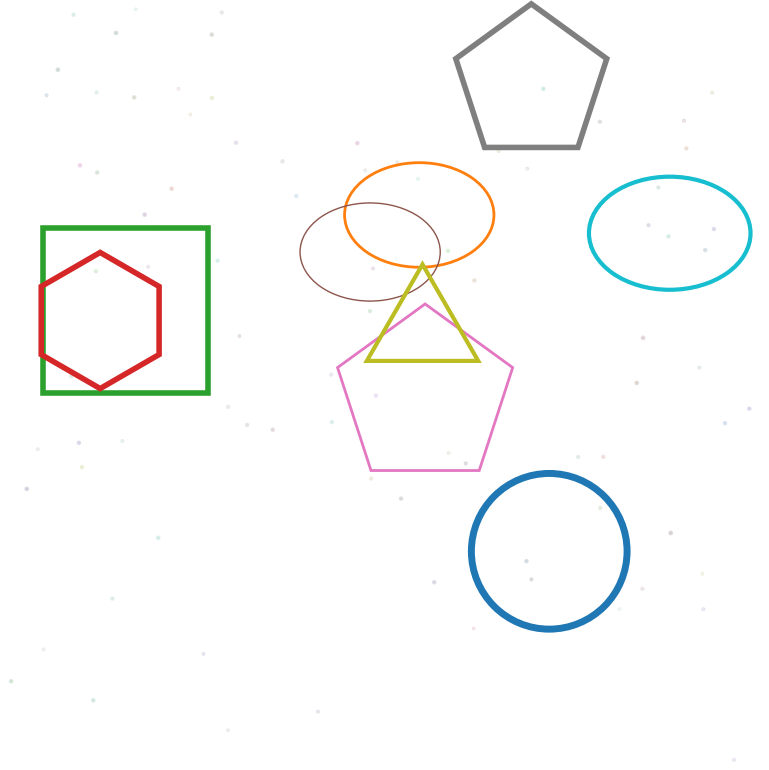[{"shape": "circle", "thickness": 2.5, "radius": 0.51, "center": [0.713, 0.284]}, {"shape": "oval", "thickness": 1, "radius": 0.49, "center": [0.544, 0.721]}, {"shape": "square", "thickness": 2, "radius": 0.54, "center": [0.163, 0.597]}, {"shape": "hexagon", "thickness": 2, "radius": 0.44, "center": [0.13, 0.584]}, {"shape": "oval", "thickness": 0.5, "radius": 0.46, "center": [0.481, 0.673]}, {"shape": "pentagon", "thickness": 1, "radius": 0.6, "center": [0.552, 0.486]}, {"shape": "pentagon", "thickness": 2, "radius": 0.52, "center": [0.69, 0.892]}, {"shape": "triangle", "thickness": 1.5, "radius": 0.42, "center": [0.549, 0.573]}, {"shape": "oval", "thickness": 1.5, "radius": 0.52, "center": [0.87, 0.697]}]